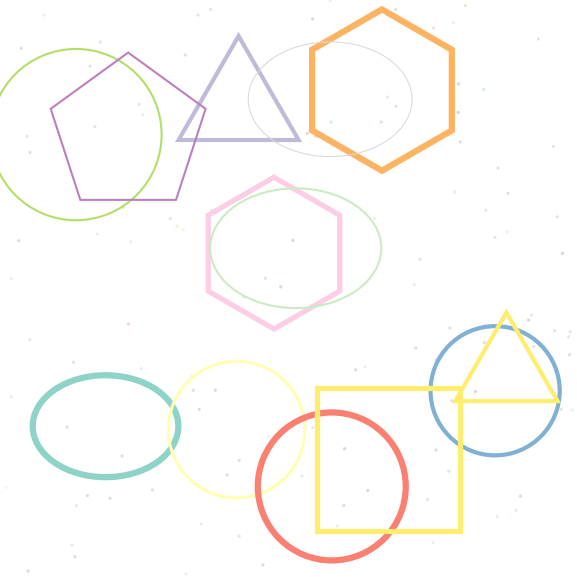[{"shape": "oval", "thickness": 3, "radius": 0.63, "center": [0.183, 0.261]}, {"shape": "circle", "thickness": 1.5, "radius": 0.59, "center": [0.41, 0.255]}, {"shape": "triangle", "thickness": 2, "radius": 0.6, "center": [0.413, 0.817]}, {"shape": "circle", "thickness": 3, "radius": 0.64, "center": [0.575, 0.157]}, {"shape": "circle", "thickness": 2, "radius": 0.56, "center": [0.857, 0.323]}, {"shape": "hexagon", "thickness": 3, "radius": 0.7, "center": [0.661, 0.843]}, {"shape": "circle", "thickness": 1, "radius": 0.74, "center": [0.132, 0.766]}, {"shape": "hexagon", "thickness": 2.5, "radius": 0.66, "center": [0.474, 0.561]}, {"shape": "oval", "thickness": 0.5, "radius": 0.71, "center": [0.572, 0.827]}, {"shape": "pentagon", "thickness": 1, "radius": 0.71, "center": [0.222, 0.767]}, {"shape": "oval", "thickness": 1, "radius": 0.74, "center": [0.512, 0.569]}, {"shape": "triangle", "thickness": 2, "radius": 0.51, "center": [0.877, 0.356]}, {"shape": "square", "thickness": 2.5, "radius": 0.62, "center": [0.673, 0.204]}]